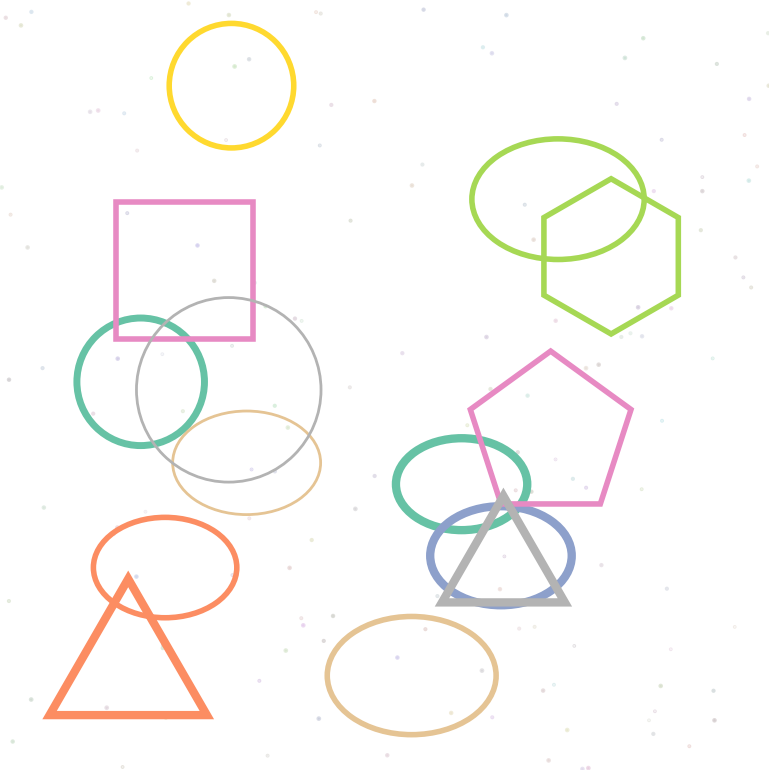[{"shape": "circle", "thickness": 2.5, "radius": 0.41, "center": [0.183, 0.504]}, {"shape": "oval", "thickness": 3, "radius": 0.43, "center": [0.599, 0.371]}, {"shape": "oval", "thickness": 2, "radius": 0.47, "center": [0.214, 0.263]}, {"shape": "triangle", "thickness": 3, "radius": 0.59, "center": [0.167, 0.13]}, {"shape": "oval", "thickness": 3, "radius": 0.46, "center": [0.651, 0.278]}, {"shape": "pentagon", "thickness": 2, "radius": 0.55, "center": [0.715, 0.434]}, {"shape": "square", "thickness": 2, "radius": 0.44, "center": [0.24, 0.649]}, {"shape": "oval", "thickness": 2, "radius": 0.56, "center": [0.725, 0.741]}, {"shape": "hexagon", "thickness": 2, "radius": 0.5, "center": [0.794, 0.667]}, {"shape": "circle", "thickness": 2, "radius": 0.4, "center": [0.301, 0.889]}, {"shape": "oval", "thickness": 1, "radius": 0.48, "center": [0.32, 0.399]}, {"shape": "oval", "thickness": 2, "radius": 0.55, "center": [0.535, 0.123]}, {"shape": "circle", "thickness": 1, "radius": 0.6, "center": [0.297, 0.494]}, {"shape": "triangle", "thickness": 3, "radius": 0.46, "center": [0.654, 0.264]}]